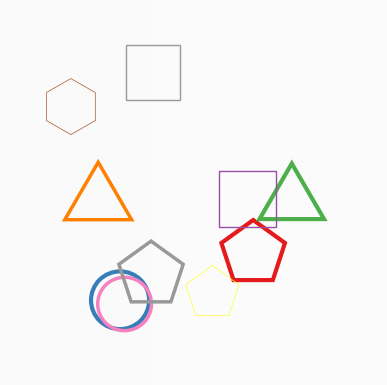[{"shape": "pentagon", "thickness": 3, "radius": 0.43, "center": [0.653, 0.342]}, {"shape": "circle", "thickness": 3, "radius": 0.37, "center": [0.31, 0.22]}, {"shape": "triangle", "thickness": 3, "radius": 0.48, "center": [0.753, 0.479]}, {"shape": "square", "thickness": 1, "radius": 0.36, "center": [0.639, 0.484]}, {"shape": "triangle", "thickness": 2.5, "radius": 0.5, "center": [0.253, 0.479]}, {"shape": "pentagon", "thickness": 0.5, "radius": 0.36, "center": [0.548, 0.238]}, {"shape": "hexagon", "thickness": 0.5, "radius": 0.36, "center": [0.183, 0.723]}, {"shape": "circle", "thickness": 2.5, "radius": 0.35, "center": [0.322, 0.21]}, {"shape": "pentagon", "thickness": 2.5, "radius": 0.44, "center": [0.39, 0.287]}, {"shape": "square", "thickness": 1, "radius": 0.35, "center": [0.395, 0.812]}]